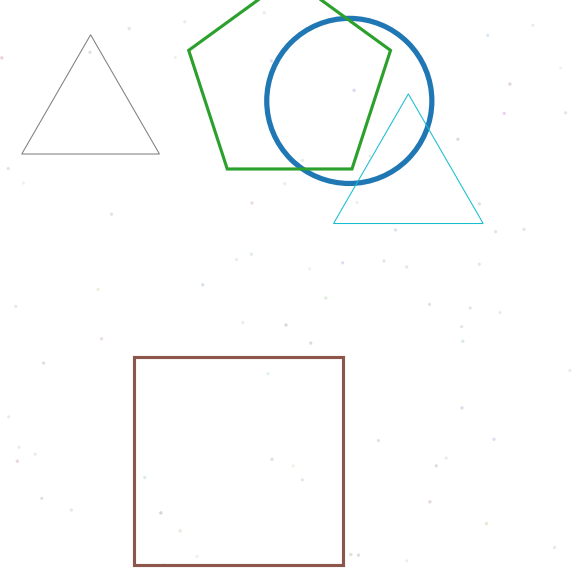[{"shape": "circle", "thickness": 2.5, "radius": 0.71, "center": [0.605, 0.824]}, {"shape": "pentagon", "thickness": 1.5, "radius": 0.92, "center": [0.501, 0.855]}, {"shape": "square", "thickness": 1.5, "radius": 0.9, "center": [0.413, 0.2]}, {"shape": "triangle", "thickness": 0.5, "radius": 0.69, "center": [0.157, 0.801]}, {"shape": "triangle", "thickness": 0.5, "radius": 0.75, "center": [0.707, 0.687]}]